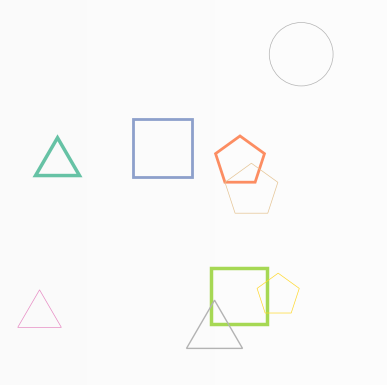[{"shape": "triangle", "thickness": 2.5, "radius": 0.33, "center": [0.148, 0.577]}, {"shape": "pentagon", "thickness": 2, "radius": 0.33, "center": [0.619, 0.58]}, {"shape": "square", "thickness": 2, "radius": 0.38, "center": [0.419, 0.615]}, {"shape": "triangle", "thickness": 0.5, "radius": 0.33, "center": [0.102, 0.182]}, {"shape": "square", "thickness": 2.5, "radius": 0.36, "center": [0.617, 0.231]}, {"shape": "pentagon", "thickness": 0.5, "radius": 0.29, "center": [0.718, 0.233]}, {"shape": "pentagon", "thickness": 0.5, "radius": 0.36, "center": [0.649, 0.504]}, {"shape": "triangle", "thickness": 1, "radius": 0.42, "center": [0.554, 0.137]}, {"shape": "circle", "thickness": 0.5, "radius": 0.41, "center": [0.777, 0.859]}]